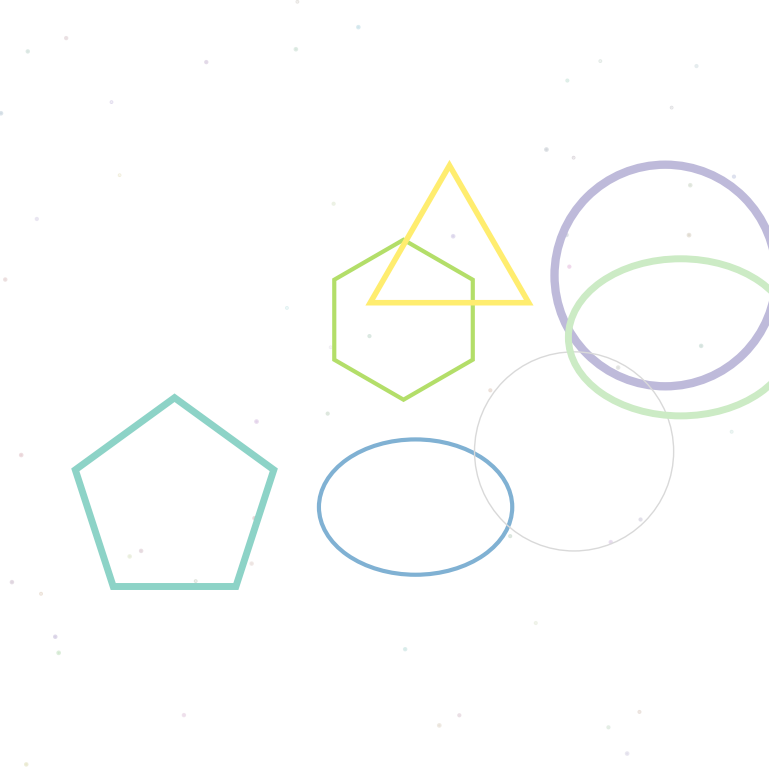[{"shape": "pentagon", "thickness": 2.5, "radius": 0.68, "center": [0.227, 0.348]}, {"shape": "circle", "thickness": 3, "radius": 0.72, "center": [0.864, 0.642]}, {"shape": "oval", "thickness": 1.5, "radius": 0.63, "center": [0.54, 0.341]}, {"shape": "hexagon", "thickness": 1.5, "radius": 0.52, "center": [0.524, 0.585]}, {"shape": "circle", "thickness": 0.5, "radius": 0.65, "center": [0.746, 0.414]}, {"shape": "oval", "thickness": 2.5, "radius": 0.73, "center": [0.884, 0.562]}, {"shape": "triangle", "thickness": 2, "radius": 0.59, "center": [0.584, 0.666]}]